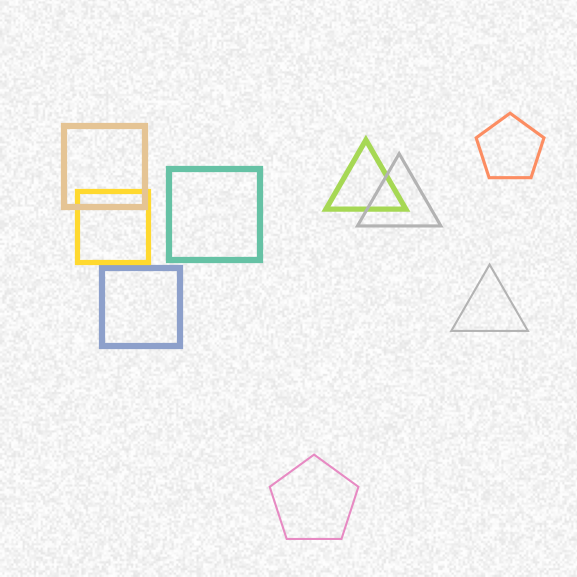[{"shape": "square", "thickness": 3, "radius": 0.39, "center": [0.371, 0.627]}, {"shape": "pentagon", "thickness": 1.5, "radius": 0.31, "center": [0.883, 0.741]}, {"shape": "square", "thickness": 3, "radius": 0.34, "center": [0.245, 0.468]}, {"shape": "pentagon", "thickness": 1, "radius": 0.4, "center": [0.544, 0.131]}, {"shape": "triangle", "thickness": 2.5, "radius": 0.4, "center": [0.634, 0.677]}, {"shape": "square", "thickness": 2.5, "radius": 0.31, "center": [0.195, 0.607]}, {"shape": "square", "thickness": 3, "radius": 0.35, "center": [0.181, 0.71]}, {"shape": "triangle", "thickness": 1.5, "radius": 0.42, "center": [0.691, 0.65]}, {"shape": "triangle", "thickness": 1, "radius": 0.38, "center": [0.848, 0.464]}]